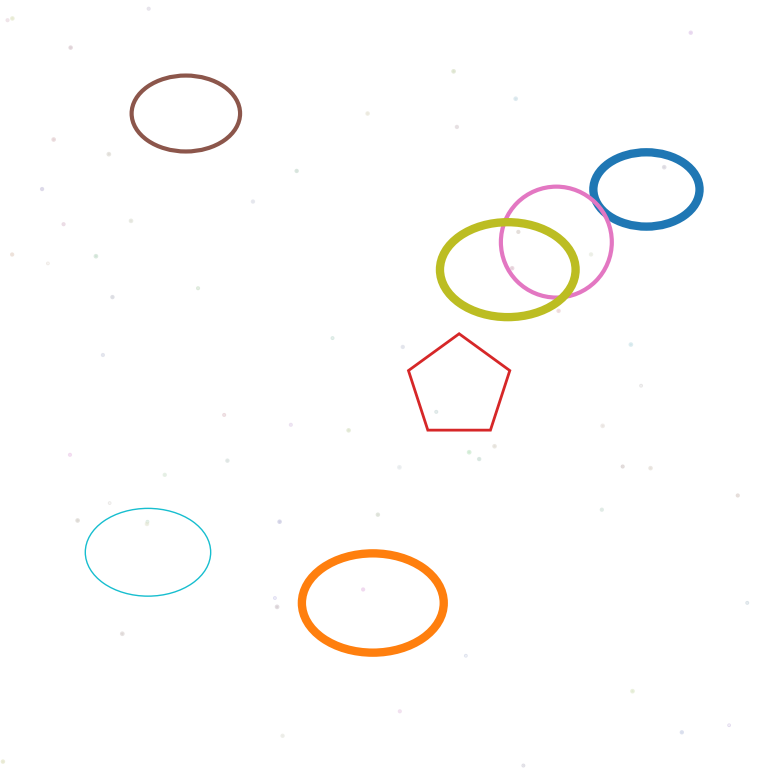[{"shape": "oval", "thickness": 3, "radius": 0.34, "center": [0.84, 0.754]}, {"shape": "oval", "thickness": 3, "radius": 0.46, "center": [0.484, 0.217]}, {"shape": "pentagon", "thickness": 1, "radius": 0.35, "center": [0.596, 0.497]}, {"shape": "oval", "thickness": 1.5, "radius": 0.35, "center": [0.241, 0.853]}, {"shape": "circle", "thickness": 1.5, "radius": 0.36, "center": [0.723, 0.686]}, {"shape": "oval", "thickness": 3, "radius": 0.44, "center": [0.659, 0.65]}, {"shape": "oval", "thickness": 0.5, "radius": 0.41, "center": [0.192, 0.283]}]